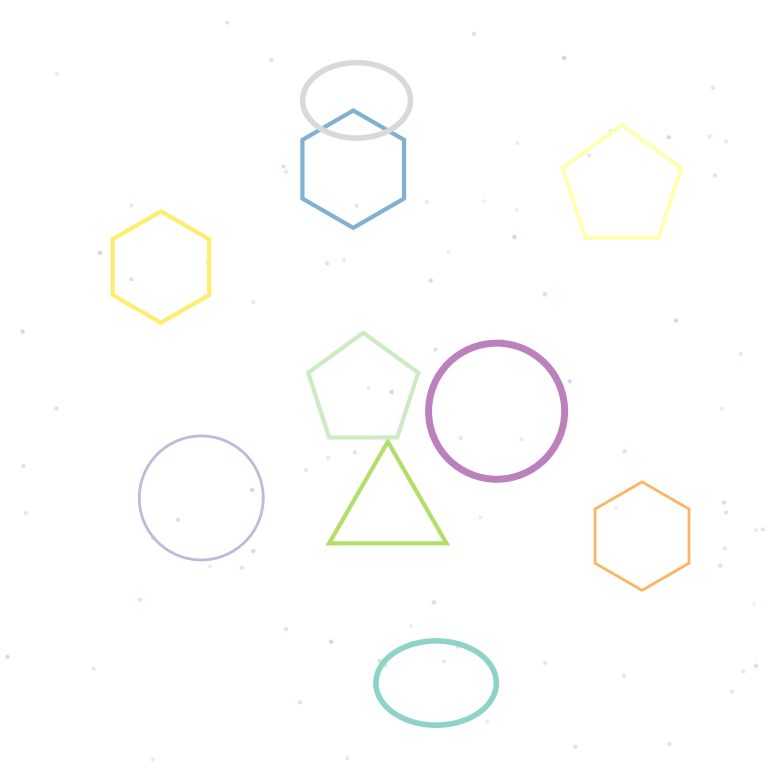[{"shape": "oval", "thickness": 2, "radius": 0.39, "center": [0.566, 0.113]}, {"shape": "pentagon", "thickness": 1.5, "radius": 0.4, "center": [0.808, 0.757]}, {"shape": "circle", "thickness": 1, "radius": 0.4, "center": [0.261, 0.353]}, {"shape": "hexagon", "thickness": 1.5, "radius": 0.38, "center": [0.459, 0.78]}, {"shape": "hexagon", "thickness": 1, "radius": 0.35, "center": [0.834, 0.304]}, {"shape": "triangle", "thickness": 1.5, "radius": 0.44, "center": [0.504, 0.338]}, {"shape": "oval", "thickness": 2, "radius": 0.35, "center": [0.463, 0.87]}, {"shape": "circle", "thickness": 2.5, "radius": 0.44, "center": [0.645, 0.466]}, {"shape": "pentagon", "thickness": 1.5, "radius": 0.38, "center": [0.472, 0.493]}, {"shape": "hexagon", "thickness": 1.5, "radius": 0.36, "center": [0.209, 0.653]}]